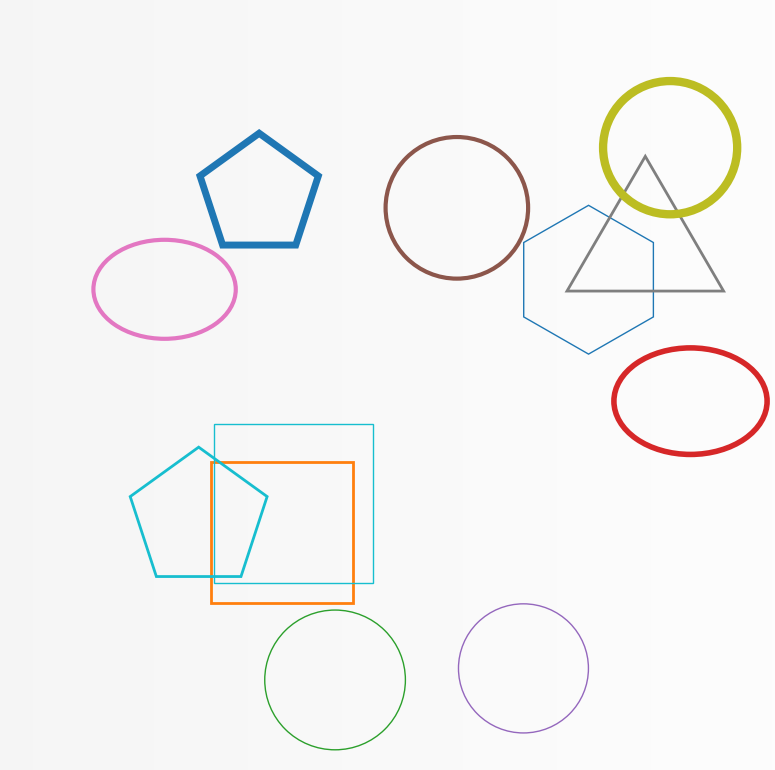[{"shape": "pentagon", "thickness": 2.5, "radius": 0.4, "center": [0.334, 0.747]}, {"shape": "hexagon", "thickness": 0.5, "radius": 0.48, "center": [0.759, 0.637]}, {"shape": "square", "thickness": 1, "radius": 0.46, "center": [0.364, 0.308]}, {"shape": "circle", "thickness": 0.5, "radius": 0.45, "center": [0.432, 0.117]}, {"shape": "oval", "thickness": 2, "radius": 0.49, "center": [0.891, 0.479]}, {"shape": "circle", "thickness": 0.5, "radius": 0.42, "center": [0.675, 0.132]}, {"shape": "circle", "thickness": 1.5, "radius": 0.46, "center": [0.589, 0.73]}, {"shape": "oval", "thickness": 1.5, "radius": 0.46, "center": [0.212, 0.624]}, {"shape": "triangle", "thickness": 1, "radius": 0.58, "center": [0.833, 0.68]}, {"shape": "circle", "thickness": 3, "radius": 0.43, "center": [0.865, 0.808]}, {"shape": "square", "thickness": 0.5, "radius": 0.51, "center": [0.379, 0.346]}, {"shape": "pentagon", "thickness": 1, "radius": 0.46, "center": [0.256, 0.326]}]